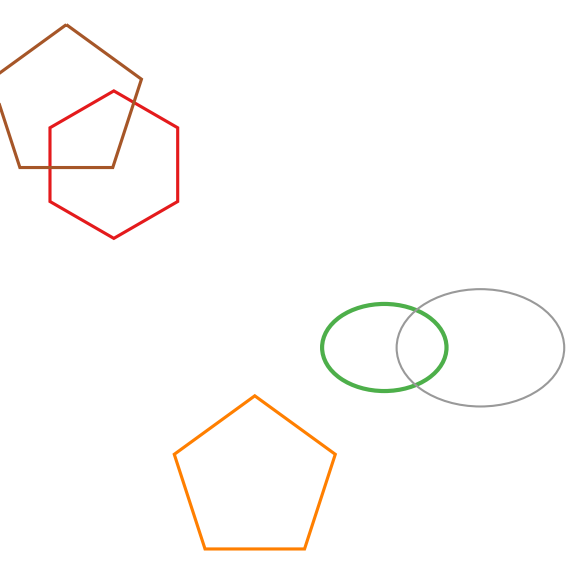[{"shape": "hexagon", "thickness": 1.5, "radius": 0.64, "center": [0.197, 0.714]}, {"shape": "oval", "thickness": 2, "radius": 0.54, "center": [0.665, 0.397]}, {"shape": "pentagon", "thickness": 1.5, "radius": 0.73, "center": [0.441, 0.167]}, {"shape": "pentagon", "thickness": 1.5, "radius": 0.68, "center": [0.115, 0.82]}, {"shape": "oval", "thickness": 1, "radius": 0.73, "center": [0.832, 0.397]}]